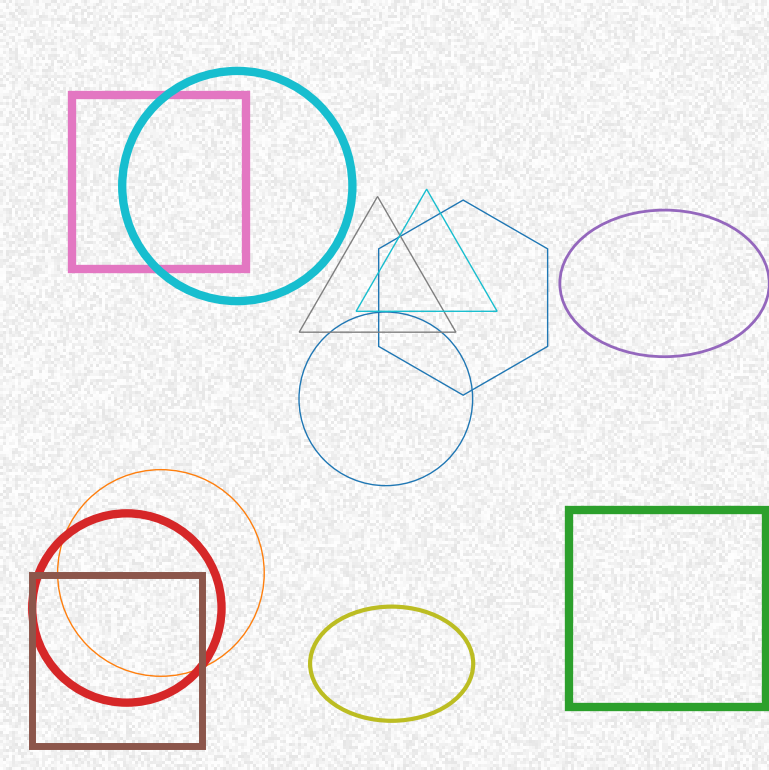[{"shape": "circle", "thickness": 0.5, "radius": 0.56, "center": [0.501, 0.482]}, {"shape": "hexagon", "thickness": 0.5, "radius": 0.63, "center": [0.602, 0.613]}, {"shape": "circle", "thickness": 0.5, "radius": 0.67, "center": [0.209, 0.256]}, {"shape": "square", "thickness": 3, "radius": 0.64, "center": [0.867, 0.21]}, {"shape": "circle", "thickness": 3, "radius": 0.61, "center": [0.165, 0.21]}, {"shape": "oval", "thickness": 1, "radius": 0.68, "center": [0.863, 0.632]}, {"shape": "square", "thickness": 2.5, "radius": 0.55, "center": [0.152, 0.142]}, {"shape": "square", "thickness": 3, "radius": 0.57, "center": [0.207, 0.764]}, {"shape": "triangle", "thickness": 0.5, "radius": 0.59, "center": [0.49, 0.627]}, {"shape": "oval", "thickness": 1.5, "radius": 0.53, "center": [0.509, 0.138]}, {"shape": "circle", "thickness": 3, "radius": 0.75, "center": [0.308, 0.758]}, {"shape": "triangle", "thickness": 0.5, "radius": 0.53, "center": [0.554, 0.649]}]